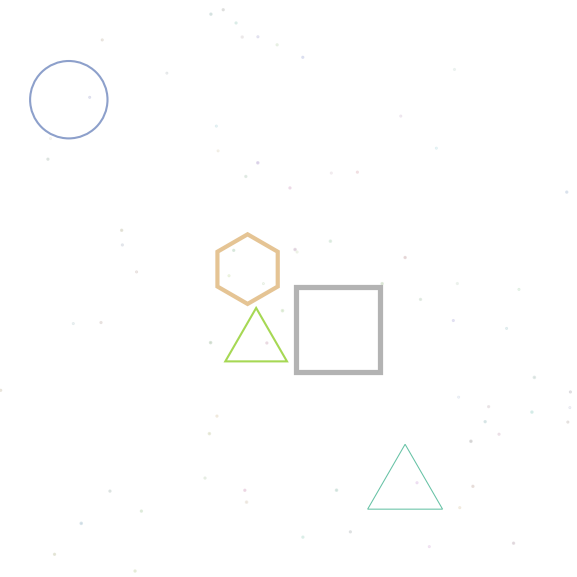[{"shape": "triangle", "thickness": 0.5, "radius": 0.37, "center": [0.701, 0.155]}, {"shape": "circle", "thickness": 1, "radius": 0.34, "center": [0.119, 0.826]}, {"shape": "triangle", "thickness": 1, "radius": 0.31, "center": [0.444, 0.404]}, {"shape": "hexagon", "thickness": 2, "radius": 0.3, "center": [0.429, 0.533]}, {"shape": "square", "thickness": 2.5, "radius": 0.37, "center": [0.585, 0.429]}]